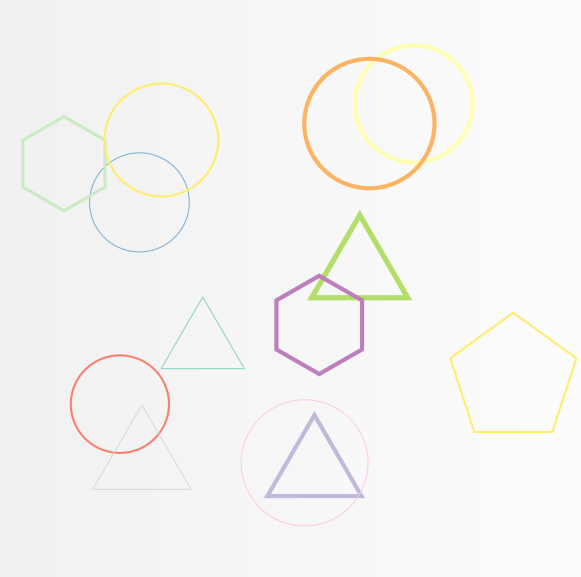[{"shape": "triangle", "thickness": 0.5, "radius": 0.41, "center": [0.349, 0.402]}, {"shape": "circle", "thickness": 2, "radius": 0.51, "center": [0.712, 0.819]}, {"shape": "triangle", "thickness": 2, "radius": 0.47, "center": [0.541, 0.187]}, {"shape": "circle", "thickness": 1, "radius": 0.42, "center": [0.206, 0.299]}, {"shape": "circle", "thickness": 0.5, "radius": 0.43, "center": [0.24, 0.649]}, {"shape": "circle", "thickness": 2, "radius": 0.56, "center": [0.636, 0.785]}, {"shape": "triangle", "thickness": 2.5, "radius": 0.48, "center": [0.619, 0.531]}, {"shape": "circle", "thickness": 0.5, "radius": 0.55, "center": [0.524, 0.198]}, {"shape": "triangle", "thickness": 0.5, "radius": 0.49, "center": [0.244, 0.201]}, {"shape": "hexagon", "thickness": 2, "radius": 0.43, "center": [0.549, 0.437]}, {"shape": "hexagon", "thickness": 1.5, "radius": 0.41, "center": [0.11, 0.716]}, {"shape": "pentagon", "thickness": 1, "radius": 0.57, "center": [0.883, 0.343]}, {"shape": "circle", "thickness": 1, "radius": 0.49, "center": [0.278, 0.757]}]